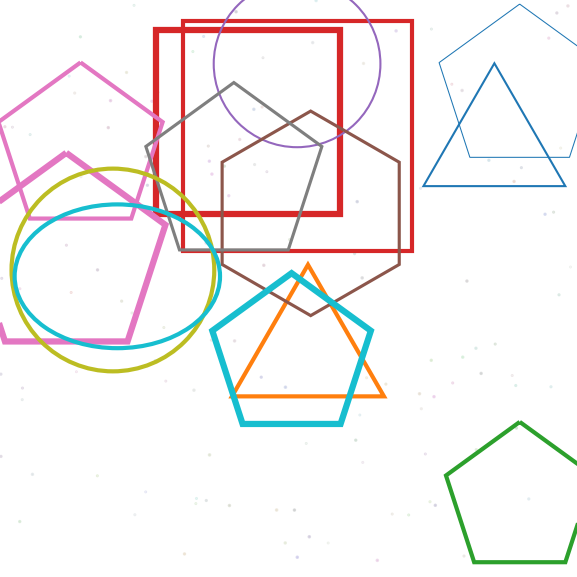[{"shape": "triangle", "thickness": 1, "radius": 0.71, "center": [0.856, 0.748]}, {"shape": "pentagon", "thickness": 0.5, "radius": 0.73, "center": [0.9, 0.845]}, {"shape": "triangle", "thickness": 2, "radius": 0.76, "center": [0.533, 0.389]}, {"shape": "pentagon", "thickness": 2, "radius": 0.67, "center": [0.9, 0.134]}, {"shape": "square", "thickness": 3, "radius": 0.8, "center": [0.429, 0.788]}, {"shape": "square", "thickness": 2, "radius": 0.99, "center": [0.515, 0.764]}, {"shape": "circle", "thickness": 1, "radius": 0.72, "center": [0.514, 0.889]}, {"shape": "hexagon", "thickness": 1.5, "radius": 0.89, "center": [0.538, 0.63]}, {"shape": "pentagon", "thickness": 2, "radius": 0.75, "center": [0.139, 0.742]}, {"shape": "pentagon", "thickness": 3, "radius": 0.9, "center": [0.115, 0.554]}, {"shape": "pentagon", "thickness": 1.5, "radius": 0.8, "center": [0.405, 0.696]}, {"shape": "circle", "thickness": 2, "radius": 0.88, "center": [0.196, 0.532]}, {"shape": "pentagon", "thickness": 3, "radius": 0.72, "center": [0.505, 0.382]}, {"shape": "oval", "thickness": 2, "radius": 0.89, "center": [0.203, 0.521]}]